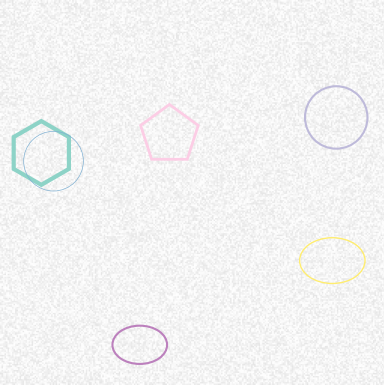[{"shape": "hexagon", "thickness": 3, "radius": 0.41, "center": [0.107, 0.603]}, {"shape": "circle", "thickness": 1.5, "radius": 0.41, "center": [0.873, 0.695]}, {"shape": "circle", "thickness": 0.5, "radius": 0.39, "center": [0.139, 0.581]}, {"shape": "pentagon", "thickness": 2, "radius": 0.39, "center": [0.44, 0.65]}, {"shape": "oval", "thickness": 1.5, "radius": 0.35, "center": [0.363, 0.104]}, {"shape": "oval", "thickness": 1, "radius": 0.42, "center": [0.863, 0.323]}]